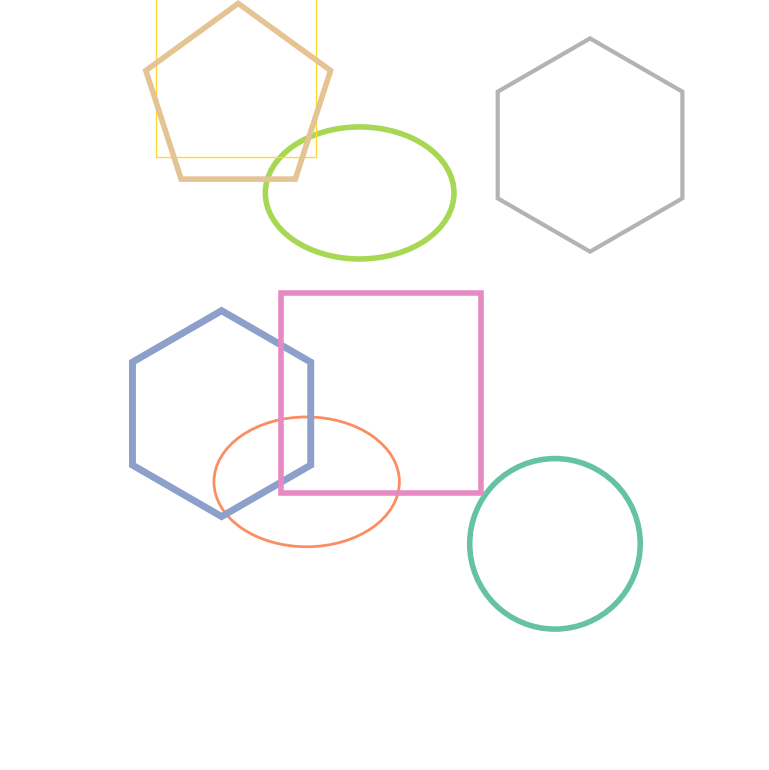[{"shape": "circle", "thickness": 2, "radius": 0.55, "center": [0.721, 0.294]}, {"shape": "oval", "thickness": 1, "radius": 0.6, "center": [0.398, 0.374]}, {"shape": "hexagon", "thickness": 2.5, "radius": 0.67, "center": [0.288, 0.463]}, {"shape": "square", "thickness": 2, "radius": 0.65, "center": [0.495, 0.49]}, {"shape": "oval", "thickness": 2, "radius": 0.61, "center": [0.467, 0.749]}, {"shape": "square", "thickness": 0.5, "radius": 0.52, "center": [0.307, 0.9]}, {"shape": "pentagon", "thickness": 2, "radius": 0.63, "center": [0.309, 0.869]}, {"shape": "hexagon", "thickness": 1.5, "radius": 0.69, "center": [0.766, 0.812]}]